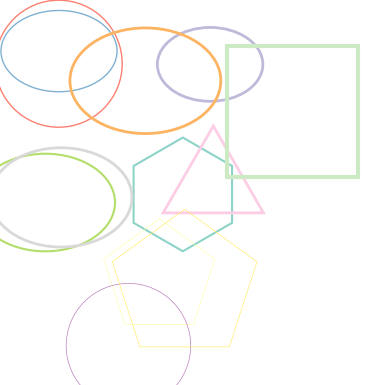[{"shape": "hexagon", "thickness": 1.5, "radius": 0.74, "center": [0.475, 0.495]}, {"shape": "pentagon", "thickness": 0.5, "radius": 0.76, "center": [0.414, 0.28]}, {"shape": "oval", "thickness": 2, "radius": 0.69, "center": [0.546, 0.833]}, {"shape": "circle", "thickness": 1, "radius": 0.82, "center": [0.152, 0.835]}, {"shape": "oval", "thickness": 1, "radius": 0.75, "center": [0.153, 0.867]}, {"shape": "oval", "thickness": 2, "radius": 0.98, "center": [0.378, 0.79]}, {"shape": "oval", "thickness": 1.5, "radius": 0.91, "center": [0.118, 0.474]}, {"shape": "triangle", "thickness": 2, "radius": 0.75, "center": [0.554, 0.522]}, {"shape": "oval", "thickness": 2, "radius": 0.92, "center": [0.159, 0.487]}, {"shape": "circle", "thickness": 0.5, "radius": 0.81, "center": [0.334, 0.102]}, {"shape": "square", "thickness": 3, "radius": 0.85, "center": [0.759, 0.71]}, {"shape": "pentagon", "thickness": 0.5, "radius": 0.99, "center": [0.48, 0.259]}]